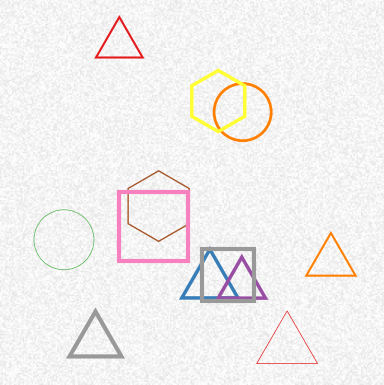[{"shape": "triangle", "thickness": 0.5, "radius": 0.46, "center": [0.746, 0.101]}, {"shape": "triangle", "thickness": 1.5, "radius": 0.35, "center": [0.31, 0.886]}, {"shape": "triangle", "thickness": 2.5, "radius": 0.42, "center": [0.545, 0.268]}, {"shape": "circle", "thickness": 0.5, "radius": 0.39, "center": [0.166, 0.377]}, {"shape": "triangle", "thickness": 2.5, "radius": 0.35, "center": [0.628, 0.261]}, {"shape": "circle", "thickness": 2, "radius": 0.37, "center": [0.63, 0.709]}, {"shape": "triangle", "thickness": 1.5, "radius": 0.37, "center": [0.86, 0.321]}, {"shape": "hexagon", "thickness": 2.5, "radius": 0.4, "center": [0.567, 0.738]}, {"shape": "hexagon", "thickness": 1, "radius": 0.46, "center": [0.412, 0.465]}, {"shape": "square", "thickness": 3, "radius": 0.45, "center": [0.399, 0.411]}, {"shape": "square", "thickness": 3, "radius": 0.34, "center": [0.592, 0.285]}, {"shape": "triangle", "thickness": 3, "radius": 0.39, "center": [0.248, 0.113]}]